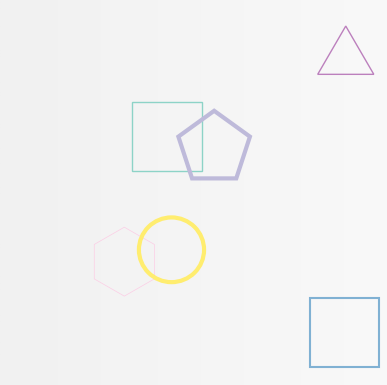[{"shape": "square", "thickness": 1, "radius": 0.45, "center": [0.432, 0.646]}, {"shape": "pentagon", "thickness": 3, "radius": 0.49, "center": [0.553, 0.615]}, {"shape": "square", "thickness": 1.5, "radius": 0.45, "center": [0.89, 0.137]}, {"shape": "hexagon", "thickness": 0.5, "radius": 0.45, "center": [0.321, 0.32]}, {"shape": "triangle", "thickness": 1, "radius": 0.42, "center": [0.892, 0.849]}, {"shape": "circle", "thickness": 3, "radius": 0.42, "center": [0.443, 0.351]}]